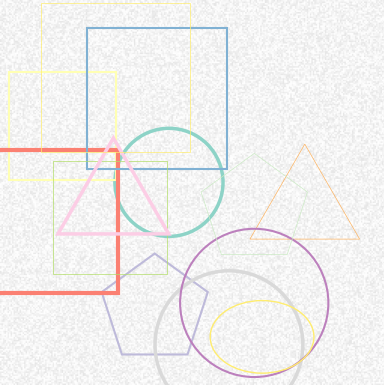[{"shape": "circle", "thickness": 2.5, "radius": 0.7, "center": [0.439, 0.526]}, {"shape": "square", "thickness": 1.5, "radius": 0.7, "center": [0.162, 0.673]}, {"shape": "pentagon", "thickness": 1.5, "radius": 0.72, "center": [0.402, 0.197]}, {"shape": "square", "thickness": 3, "radius": 0.93, "center": [0.121, 0.424]}, {"shape": "square", "thickness": 1.5, "radius": 0.91, "center": [0.408, 0.745]}, {"shape": "triangle", "thickness": 0.5, "radius": 0.82, "center": [0.792, 0.461]}, {"shape": "square", "thickness": 0.5, "radius": 0.74, "center": [0.285, 0.435]}, {"shape": "triangle", "thickness": 2.5, "radius": 0.83, "center": [0.294, 0.475]}, {"shape": "circle", "thickness": 2.5, "radius": 0.96, "center": [0.595, 0.105]}, {"shape": "circle", "thickness": 1.5, "radius": 0.96, "center": [0.66, 0.213]}, {"shape": "pentagon", "thickness": 0.5, "radius": 0.73, "center": [0.66, 0.456]}, {"shape": "square", "thickness": 0.5, "radius": 0.97, "center": [0.3, 0.8]}, {"shape": "oval", "thickness": 1, "radius": 0.67, "center": [0.681, 0.125]}]